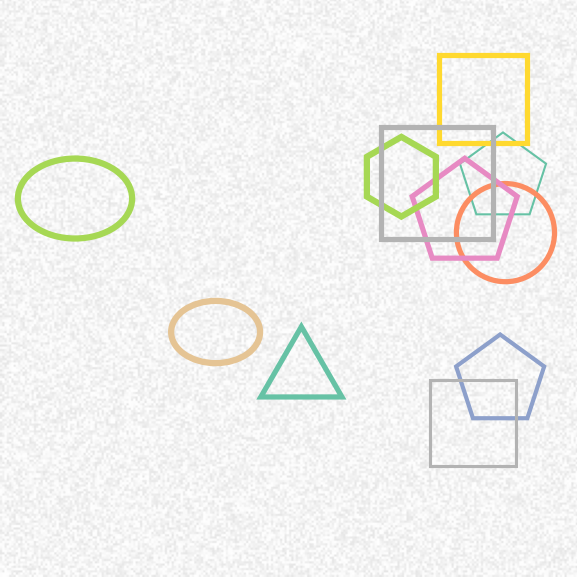[{"shape": "pentagon", "thickness": 1, "radius": 0.39, "center": [0.871, 0.691]}, {"shape": "triangle", "thickness": 2.5, "radius": 0.41, "center": [0.522, 0.352]}, {"shape": "circle", "thickness": 2.5, "radius": 0.42, "center": [0.875, 0.596]}, {"shape": "pentagon", "thickness": 2, "radius": 0.4, "center": [0.866, 0.34]}, {"shape": "pentagon", "thickness": 2.5, "radius": 0.48, "center": [0.805, 0.629]}, {"shape": "oval", "thickness": 3, "radius": 0.49, "center": [0.13, 0.655]}, {"shape": "hexagon", "thickness": 3, "radius": 0.34, "center": [0.695, 0.693]}, {"shape": "square", "thickness": 2.5, "radius": 0.38, "center": [0.836, 0.828]}, {"shape": "oval", "thickness": 3, "radius": 0.38, "center": [0.373, 0.424]}, {"shape": "square", "thickness": 1.5, "radius": 0.37, "center": [0.819, 0.267]}, {"shape": "square", "thickness": 2.5, "radius": 0.48, "center": [0.756, 0.682]}]